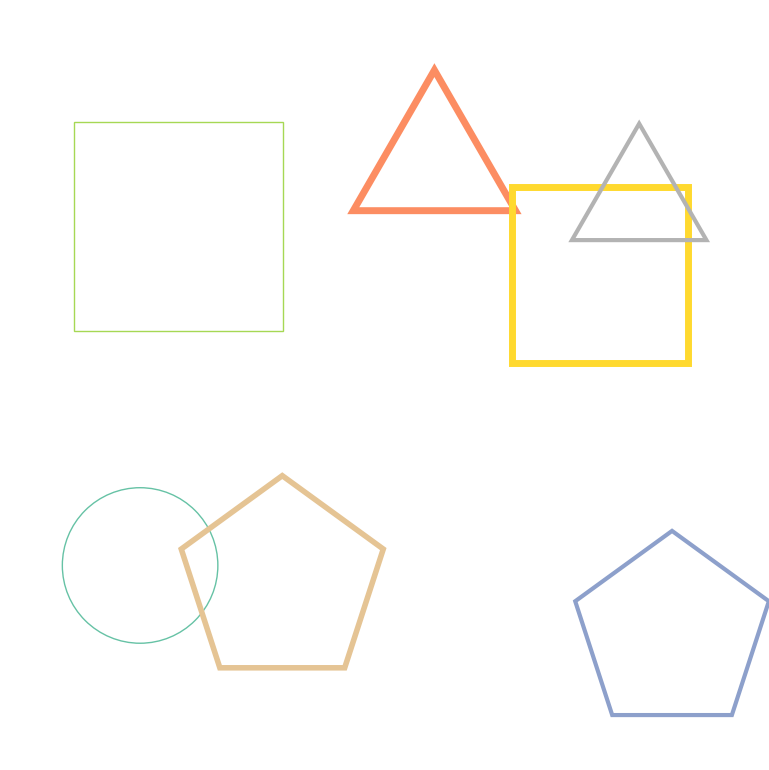[{"shape": "circle", "thickness": 0.5, "radius": 0.5, "center": [0.182, 0.266]}, {"shape": "triangle", "thickness": 2.5, "radius": 0.61, "center": [0.564, 0.787]}, {"shape": "pentagon", "thickness": 1.5, "radius": 0.66, "center": [0.873, 0.178]}, {"shape": "square", "thickness": 0.5, "radius": 0.68, "center": [0.232, 0.706]}, {"shape": "square", "thickness": 2.5, "radius": 0.57, "center": [0.779, 0.643]}, {"shape": "pentagon", "thickness": 2, "radius": 0.69, "center": [0.367, 0.244]}, {"shape": "triangle", "thickness": 1.5, "radius": 0.5, "center": [0.83, 0.739]}]